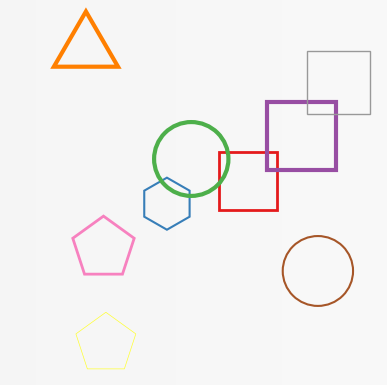[{"shape": "square", "thickness": 2, "radius": 0.38, "center": [0.639, 0.529]}, {"shape": "hexagon", "thickness": 1.5, "radius": 0.34, "center": [0.431, 0.471]}, {"shape": "circle", "thickness": 3, "radius": 0.48, "center": [0.494, 0.587]}, {"shape": "square", "thickness": 3, "radius": 0.44, "center": [0.778, 0.647]}, {"shape": "triangle", "thickness": 3, "radius": 0.48, "center": [0.222, 0.875]}, {"shape": "pentagon", "thickness": 0.5, "radius": 0.41, "center": [0.273, 0.108]}, {"shape": "circle", "thickness": 1.5, "radius": 0.45, "center": [0.82, 0.296]}, {"shape": "pentagon", "thickness": 2, "radius": 0.42, "center": [0.267, 0.355]}, {"shape": "square", "thickness": 1, "radius": 0.41, "center": [0.872, 0.787]}]